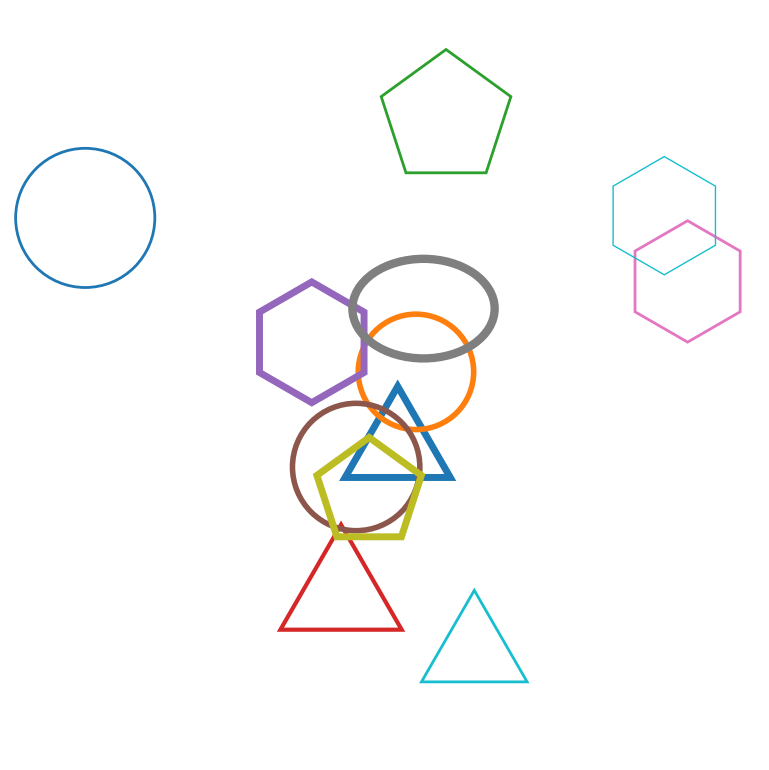[{"shape": "circle", "thickness": 1, "radius": 0.45, "center": [0.111, 0.717]}, {"shape": "triangle", "thickness": 2.5, "radius": 0.39, "center": [0.516, 0.419]}, {"shape": "circle", "thickness": 2, "radius": 0.37, "center": [0.54, 0.517]}, {"shape": "pentagon", "thickness": 1, "radius": 0.44, "center": [0.579, 0.847]}, {"shape": "triangle", "thickness": 1.5, "radius": 0.45, "center": [0.443, 0.228]}, {"shape": "hexagon", "thickness": 2.5, "radius": 0.39, "center": [0.405, 0.555]}, {"shape": "circle", "thickness": 2, "radius": 0.41, "center": [0.463, 0.394]}, {"shape": "hexagon", "thickness": 1, "radius": 0.39, "center": [0.893, 0.635]}, {"shape": "oval", "thickness": 3, "radius": 0.46, "center": [0.55, 0.599]}, {"shape": "pentagon", "thickness": 2.5, "radius": 0.36, "center": [0.479, 0.361]}, {"shape": "triangle", "thickness": 1, "radius": 0.4, "center": [0.616, 0.154]}, {"shape": "hexagon", "thickness": 0.5, "radius": 0.38, "center": [0.863, 0.72]}]